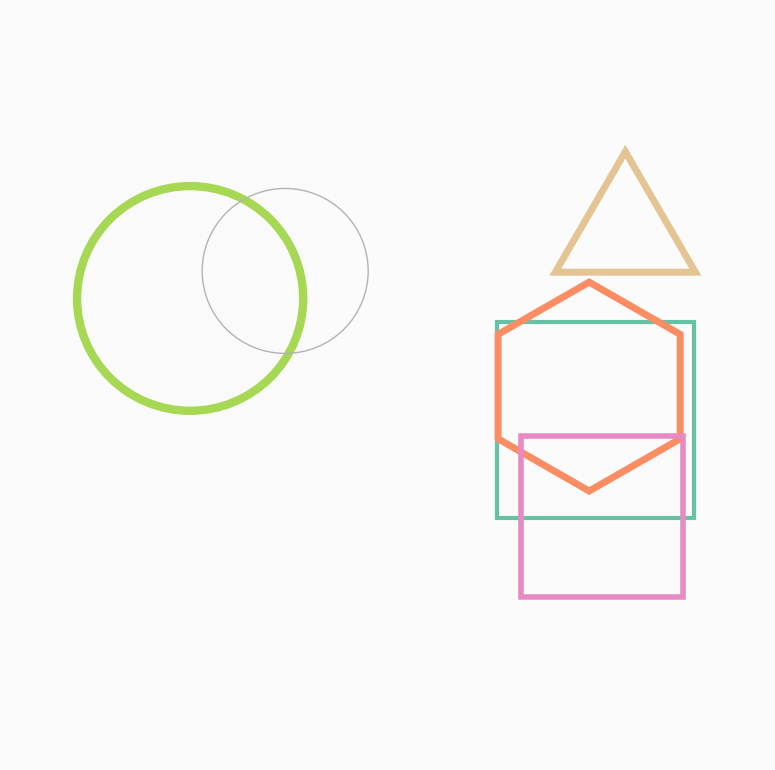[{"shape": "square", "thickness": 1.5, "radius": 0.63, "center": [0.768, 0.454]}, {"shape": "hexagon", "thickness": 2.5, "radius": 0.68, "center": [0.76, 0.498]}, {"shape": "square", "thickness": 2, "radius": 0.52, "center": [0.777, 0.329]}, {"shape": "circle", "thickness": 3, "radius": 0.73, "center": [0.245, 0.612]}, {"shape": "triangle", "thickness": 2.5, "radius": 0.52, "center": [0.807, 0.699]}, {"shape": "circle", "thickness": 0.5, "radius": 0.54, "center": [0.368, 0.648]}]